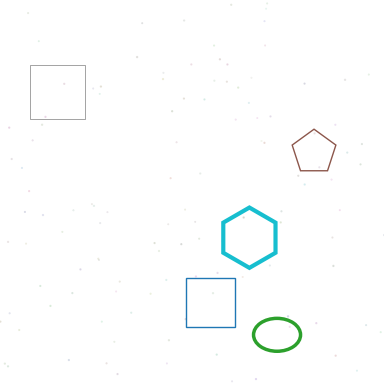[{"shape": "square", "thickness": 1, "radius": 0.32, "center": [0.548, 0.214]}, {"shape": "oval", "thickness": 2.5, "radius": 0.31, "center": [0.72, 0.13]}, {"shape": "pentagon", "thickness": 1, "radius": 0.3, "center": [0.816, 0.605]}, {"shape": "square", "thickness": 0.5, "radius": 0.35, "center": [0.15, 0.761]}, {"shape": "hexagon", "thickness": 3, "radius": 0.39, "center": [0.648, 0.383]}]